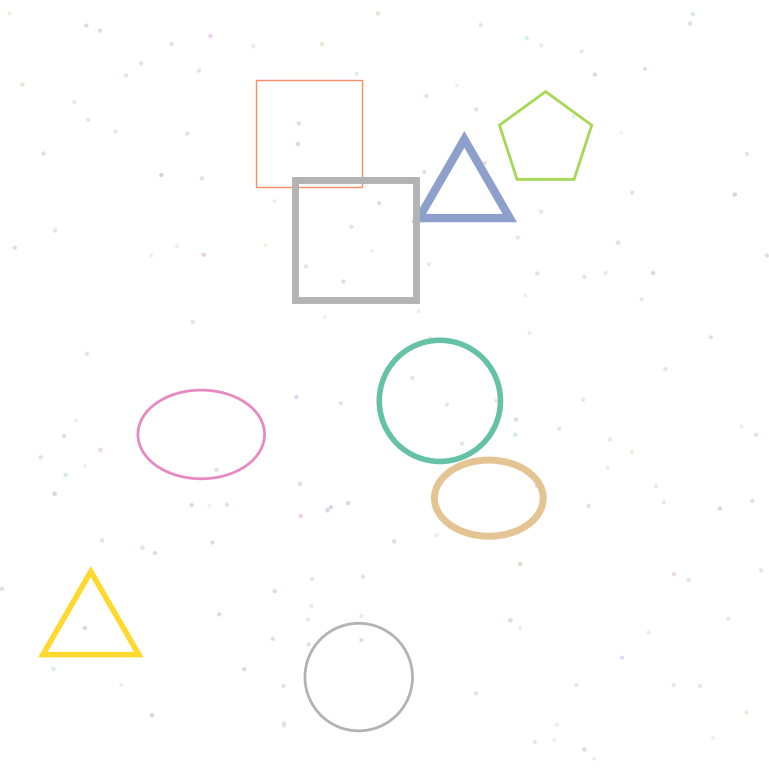[{"shape": "circle", "thickness": 2, "radius": 0.39, "center": [0.571, 0.479]}, {"shape": "square", "thickness": 0.5, "radius": 0.35, "center": [0.402, 0.827]}, {"shape": "triangle", "thickness": 3, "radius": 0.34, "center": [0.603, 0.751]}, {"shape": "oval", "thickness": 1, "radius": 0.41, "center": [0.261, 0.436]}, {"shape": "pentagon", "thickness": 1, "radius": 0.32, "center": [0.709, 0.818]}, {"shape": "triangle", "thickness": 2, "radius": 0.36, "center": [0.118, 0.186]}, {"shape": "oval", "thickness": 2.5, "radius": 0.35, "center": [0.635, 0.353]}, {"shape": "square", "thickness": 2.5, "radius": 0.39, "center": [0.462, 0.688]}, {"shape": "circle", "thickness": 1, "radius": 0.35, "center": [0.466, 0.121]}]